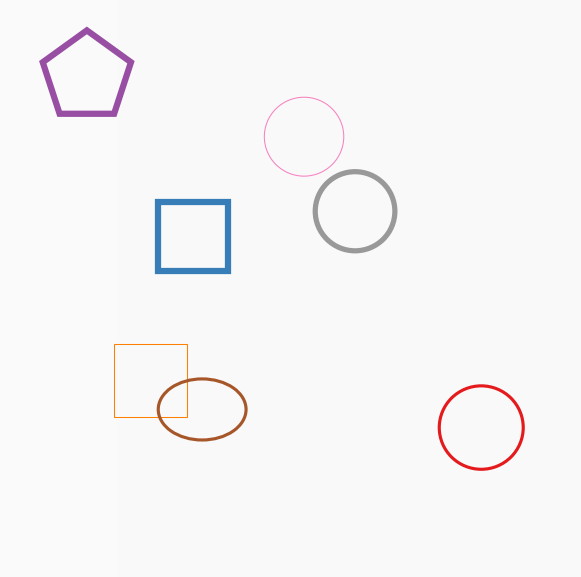[{"shape": "circle", "thickness": 1.5, "radius": 0.36, "center": [0.828, 0.259]}, {"shape": "square", "thickness": 3, "radius": 0.3, "center": [0.332, 0.59]}, {"shape": "pentagon", "thickness": 3, "radius": 0.4, "center": [0.149, 0.867]}, {"shape": "square", "thickness": 0.5, "radius": 0.31, "center": [0.259, 0.34]}, {"shape": "oval", "thickness": 1.5, "radius": 0.38, "center": [0.348, 0.29]}, {"shape": "circle", "thickness": 0.5, "radius": 0.34, "center": [0.523, 0.762]}, {"shape": "circle", "thickness": 2.5, "radius": 0.34, "center": [0.611, 0.633]}]